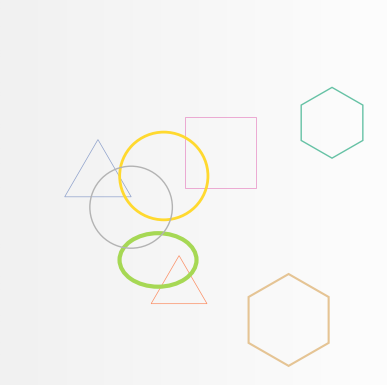[{"shape": "hexagon", "thickness": 1, "radius": 0.46, "center": [0.857, 0.681]}, {"shape": "triangle", "thickness": 0.5, "radius": 0.42, "center": [0.462, 0.253]}, {"shape": "triangle", "thickness": 0.5, "radius": 0.5, "center": [0.253, 0.538]}, {"shape": "square", "thickness": 0.5, "radius": 0.46, "center": [0.568, 0.604]}, {"shape": "oval", "thickness": 3, "radius": 0.5, "center": [0.408, 0.325]}, {"shape": "circle", "thickness": 2, "radius": 0.57, "center": [0.423, 0.543]}, {"shape": "hexagon", "thickness": 1.5, "radius": 0.6, "center": [0.745, 0.169]}, {"shape": "circle", "thickness": 1, "radius": 0.53, "center": [0.338, 0.462]}]